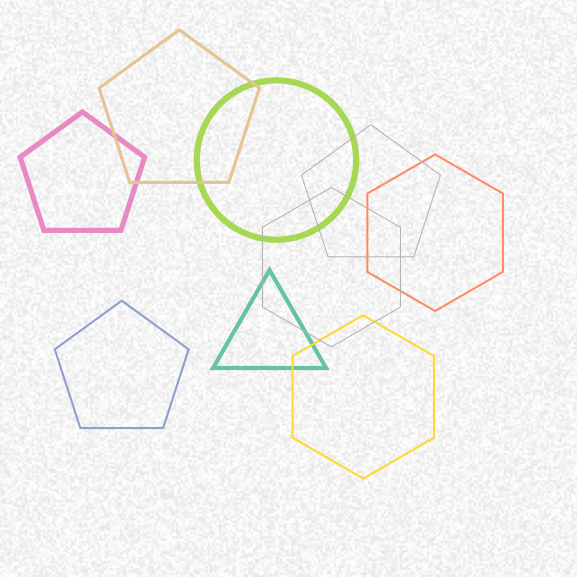[{"shape": "triangle", "thickness": 2, "radius": 0.57, "center": [0.467, 0.418]}, {"shape": "hexagon", "thickness": 1, "radius": 0.68, "center": [0.753, 0.596]}, {"shape": "pentagon", "thickness": 1, "radius": 0.61, "center": [0.211, 0.357]}, {"shape": "pentagon", "thickness": 2.5, "radius": 0.57, "center": [0.143, 0.692]}, {"shape": "circle", "thickness": 3, "radius": 0.69, "center": [0.479, 0.722]}, {"shape": "hexagon", "thickness": 1, "radius": 0.71, "center": [0.629, 0.312]}, {"shape": "pentagon", "thickness": 1.5, "radius": 0.73, "center": [0.31, 0.801]}, {"shape": "hexagon", "thickness": 0.5, "radius": 0.69, "center": [0.574, 0.537]}, {"shape": "pentagon", "thickness": 0.5, "radius": 0.63, "center": [0.642, 0.657]}]